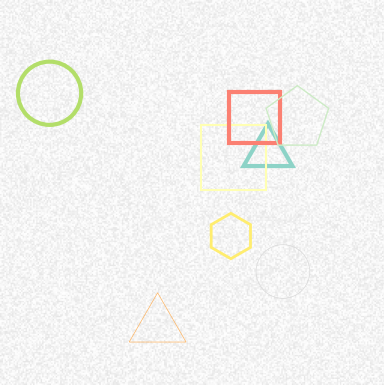[{"shape": "triangle", "thickness": 3, "radius": 0.37, "center": [0.696, 0.605]}, {"shape": "square", "thickness": 1.5, "radius": 0.42, "center": [0.606, 0.591]}, {"shape": "square", "thickness": 3, "radius": 0.33, "center": [0.661, 0.695]}, {"shape": "triangle", "thickness": 0.5, "radius": 0.43, "center": [0.409, 0.154]}, {"shape": "circle", "thickness": 3, "radius": 0.41, "center": [0.129, 0.758]}, {"shape": "circle", "thickness": 0.5, "radius": 0.35, "center": [0.735, 0.295]}, {"shape": "pentagon", "thickness": 1, "radius": 0.43, "center": [0.772, 0.692]}, {"shape": "hexagon", "thickness": 2, "radius": 0.29, "center": [0.6, 0.387]}]